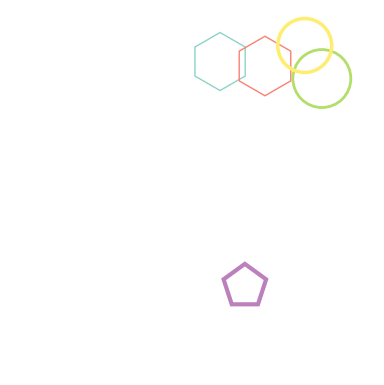[{"shape": "hexagon", "thickness": 1, "radius": 0.38, "center": [0.572, 0.84]}, {"shape": "hexagon", "thickness": 1, "radius": 0.39, "center": [0.688, 0.829]}, {"shape": "circle", "thickness": 2, "radius": 0.38, "center": [0.836, 0.796]}, {"shape": "pentagon", "thickness": 3, "radius": 0.29, "center": [0.636, 0.257]}, {"shape": "circle", "thickness": 2.5, "radius": 0.35, "center": [0.792, 0.882]}]